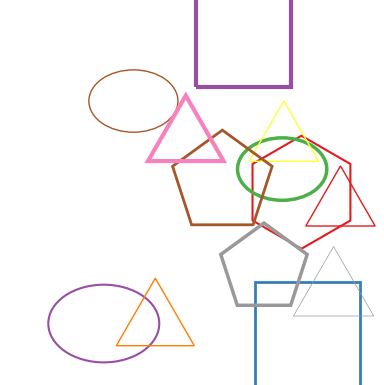[{"shape": "hexagon", "thickness": 1.5, "radius": 0.73, "center": [0.783, 0.501]}, {"shape": "triangle", "thickness": 1, "radius": 0.52, "center": [0.884, 0.465]}, {"shape": "square", "thickness": 2, "radius": 0.69, "center": [0.799, 0.131]}, {"shape": "oval", "thickness": 2.5, "radius": 0.58, "center": [0.733, 0.561]}, {"shape": "oval", "thickness": 1.5, "radius": 0.72, "center": [0.27, 0.16]}, {"shape": "square", "thickness": 3, "radius": 0.62, "center": [0.633, 0.896]}, {"shape": "triangle", "thickness": 1, "radius": 0.58, "center": [0.403, 0.161]}, {"shape": "triangle", "thickness": 1, "radius": 0.52, "center": [0.737, 0.633]}, {"shape": "oval", "thickness": 1, "radius": 0.58, "center": [0.347, 0.738]}, {"shape": "pentagon", "thickness": 2, "radius": 0.68, "center": [0.578, 0.526]}, {"shape": "triangle", "thickness": 3, "radius": 0.57, "center": [0.483, 0.638]}, {"shape": "pentagon", "thickness": 2.5, "radius": 0.59, "center": [0.686, 0.303]}, {"shape": "triangle", "thickness": 0.5, "radius": 0.6, "center": [0.866, 0.239]}]